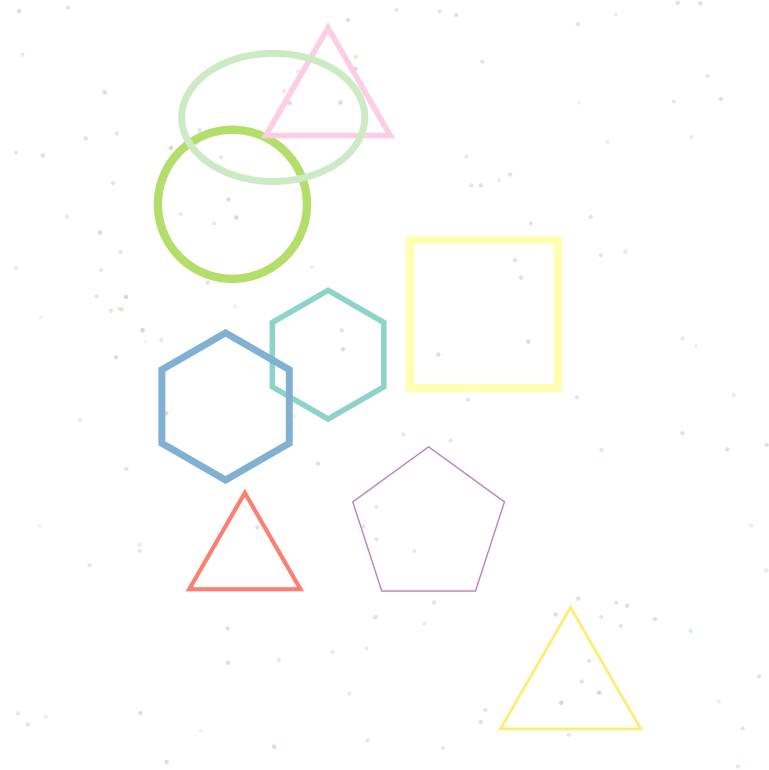[{"shape": "hexagon", "thickness": 2, "radius": 0.42, "center": [0.426, 0.539]}, {"shape": "square", "thickness": 3, "radius": 0.48, "center": [0.628, 0.592]}, {"shape": "triangle", "thickness": 1.5, "radius": 0.42, "center": [0.318, 0.276]}, {"shape": "hexagon", "thickness": 2.5, "radius": 0.48, "center": [0.293, 0.472]}, {"shape": "circle", "thickness": 3, "radius": 0.48, "center": [0.302, 0.735]}, {"shape": "triangle", "thickness": 2, "radius": 0.47, "center": [0.426, 0.871]}, {"shape": "pentagon", "thickness": 0.5, "radius": 0.52, "center": [0.557, 0.316]}, {"shape": "oval", "thickness": 2.5, "radius": 0.59, "center": [0.355, 0.848]}, {"shape": "triangle", "thickness": 1, "radius": 0.53, "center": [0.741, 0.106]}]